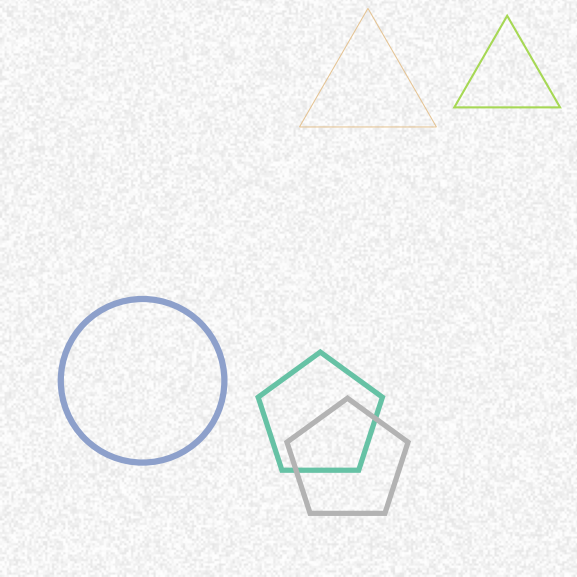[{"shape": "pentagon", "thickness": 2.5, "radius": 0.57, "center": [0.555, 0.276]}, {"shape": "circle", "thickness": 3, "radius": 0.71, "center": [0.247, 0.34]}, {"shape": "triangle", "thickness": 1, "radius": 0.53, "center": [0.878, 0.866]}, {"shape": "triangle", "thickness": 0.5, "radius": 0.68, "center": [0.637, 0.848]}, {"shape": "pentagon", "thickness": 2.5, "radius": 0.55, "center": [0.602, 0.199]}]